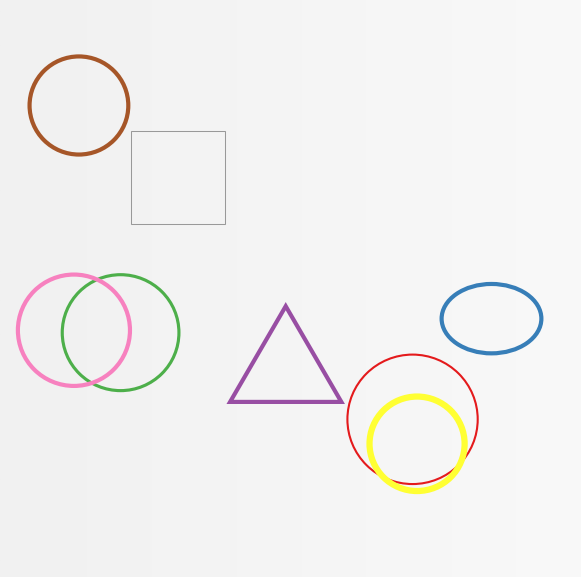[{"shape": "circle", "thickness": 1, "radius": 0.56, "center": [0.71, 0.273]}, {"shape": "oval", "thickness": 2, "radius": 0.43, "center": [0.846, 0.447]}, {"shape": "circle", "thickness": 1.5, "radius": 0.5, "center": [0.207, 0.423]}, {"shape": "triangle", "thickness": 2, "radius": 0.55, "center": [0.492, 0.358]}, {"shape": "circle", "thickness": 3, "radius": 0.41, "center": [0.718, 0.231]}, {"shape": "circle", "thickness": 2, "radius": 0.42, "center": [0.136, 0.816]}, {"shape": "circle", "thickness": 2, "radius": 0.48, "center": [0.127, 0.427]}, {"shape": "square", "thickness": 0.5, "radius": 0.4, "center": [0.307, 0.692]}]